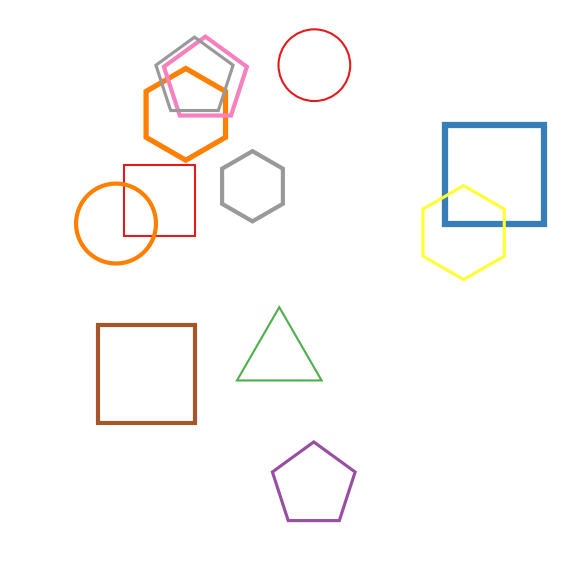[{"shape": "circle", "thickness": 1, "radius": 0.31, "center": [0.544, 0.886]}, {"shape": "square", "thickness": 1, "radius": 0.31, "center": [0.277, 0.651]}, {"shape": "square", "thickness": 3, "radius": 0.43, "center": [0.856, 0.697]}, {"shape": "triangle", "thickness": 1, "radius": 0.42, "center": [0.484, 0.383]}, {"shape": "pentagon", "thickness": 1.5, "radius": 0.38, "center": [0.543, 0.159]}, {"shape": "circle", "thickness": 2, "radius": 0.35, "center": [0.201, 0.612]}, {"shape": "hexagon", "thickness": 2.5, "radius": 0.4, "center": [0.322, 0.801]}, {"shape": "hexagon", "thickness": 1.5, "radius": 0.41, "center": [0.803, 0.596]}, {"shape": "square", "thickness": 2, "radius": 0.42, "center": [0.254, 0.352]}, {"shape": "pentagon", "thickness": 2, "radius": 0.38, "center": [0.356, 0.86]}, {"shape": "pentagon", "thickness": 1.5, "radius": 0.35, "center": [0.337, 0.865]}, {"shape": "hexagon", "thickness": 2, "radius": 0.3, "center": [0.437, 0.677]}]